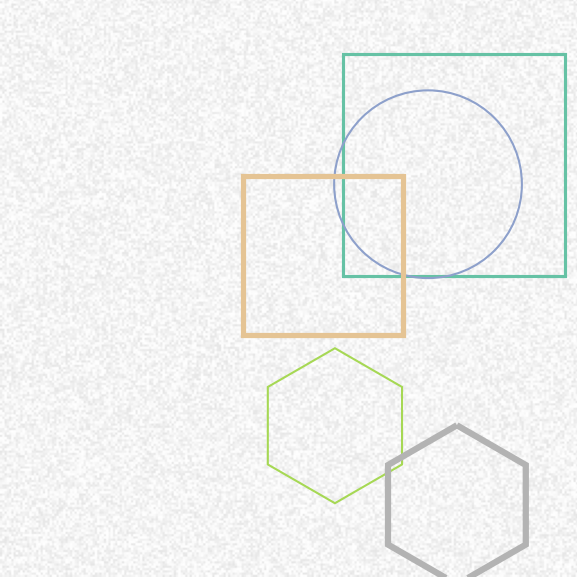[{"shape": "square", "thickness": 1.5, "radius": 0.96, "center": [0.786, 0.713]}, {"shape": "circle", "thickness": 1, "radius": 0.81, "center": [0.741, 0.68]}, {"shape": "hexagon", "thickness": 1, "radius": 0.67, "center": [0.58, 0.262]}, {"shape": "square", "thickness": 2.5, "radius": 0.69, "center": [0.559, 0.557]}, {"shape": "hexagon", "thickness": 3, "radius": 0.69, "center": [0.791, 0.125]}]